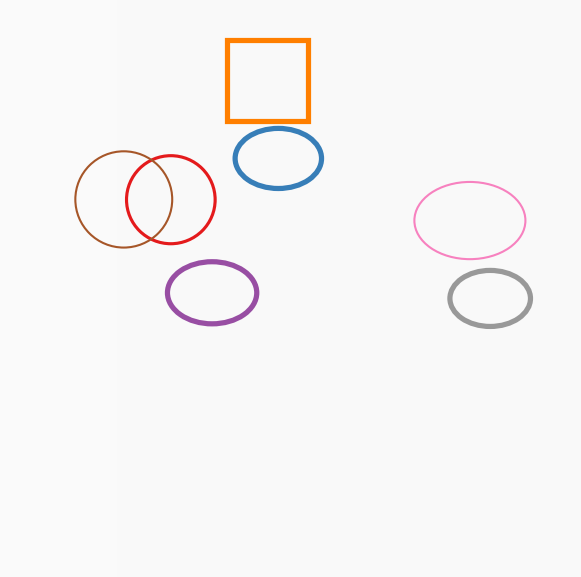[{"shape": "circle", "thickness": 1.5, "radius": 0.38, "center": [0.294, 0.653]}, {"shape": "oval", "thickness": 2.5, "radius": 0.37, "center": [0.479, 0.725]}, {"shape": "oval", "thickness": 2.5, "radius": 0.38, "center": [0.365, 0.492]}, {"shape": "square", "thickness": 2.5, "radius": 0.35, "center": [0.461, 0.859]}, {"shape": "circle", "thickness": 1, "radius": 0.42, "center": [0.213, 0.654]}, {"shape": "oval", "thickness": 1, "radius": 0.48, "center": [0.808, 0.617]}, {"shape": "oval", "thickness": 2.5, "radius": 0.35, "center": [0.843, 0.482]}]